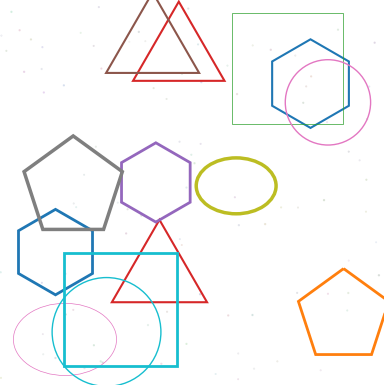[{"shape": "hexagon", "thickness": 2, "radius": 0.55, "center": [0.144, 0.345]}, {"shape": "hexagon", "thickness": 1.5, "radius": 0.58, "center": [0.807, 0.783]}, {"shape": "pentagon", "thickness": 2, "radius": 0.62, "center": [0.892, 0.179]}, {"shape": "square", "thickness": 0.5, "radius": 0.72, "center": [0.747, 0.822]}, {"shape": "triangle", "thickness": 1.5, "radius": 0.71, "center": [0.414, 0.286]}, {"shape": "triangle", "thickness": 1.5, "radius": 0.69, "center": [0.464, 0.859]}, {"shape": "hexagon", "thickness": 2, "radius": 0.51, "center": [0.405, 0.526]}, {"shape": "triangle", "thickness": 1.5, "radius": 0.7, "center": [0.396, 0.88]}, {"shape": "oval", "thickness": 0.5, "radius": 0.67, "center": [0.169, 0.118]}, {"shape": "circle", "thickness": 1, "radius": 0.55, "center": [0.852, 0.734]}, {"shape": "pentagon", "thickness": 2.5, "radius": 0.67, "center": [0.19, 0.513]}, {"shape": "oval", "thickness": 2.5, "radius": 0.52, "center": [0.613, 0.517]}, {"shape": "circle", "thickness": 1, "radius": 0.71, "center": [0.277, 0.138]}, {"shape": "square", "thickness": 2, "radius": 0.73, "center": [0.313, 0.196]}]